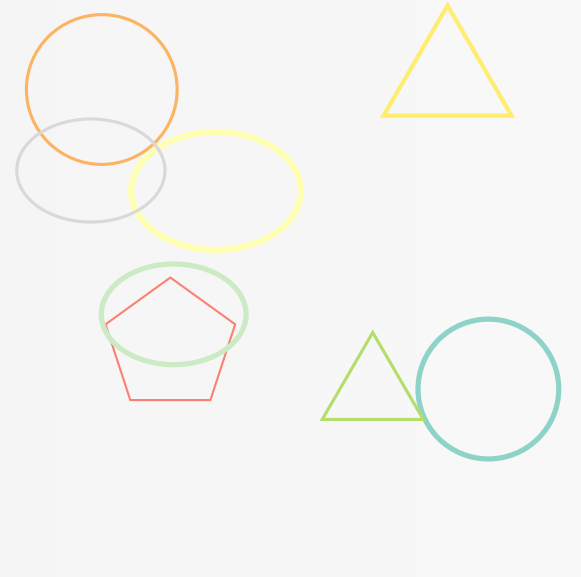[{"shape": "circle", "thickness": 2.5, "radius": 0.61, "center": [0.84, 0.325]}, {"shape": "oval", "thickness": 3, "radius": 0.73, "center": [0.372, 0.669]}, {"shape": "pentagon", "thickness": 1, "radius": 0.59, "center": [0.293, 0.401]}, {"shape": "circle", "thickness": 1.5, "radius": 0.65, "center": [0.175, 0.844]}, {"shape": "triangle", "thickness": 1.5, "radius": 0.5, "center": [0.641, 0.323]}, {"shape": "oval", "thickness": 1.5, "radius": 0.64, "center": [0.156, 0.704]}, {"shape": "oval", "thickness": 2.5, "radius": 0.62, "center": [0.299, 0.455]}, {"shape": "triangle", "thickness": 2, "radius": 0.64, "center": [0.77, 0.862]}]